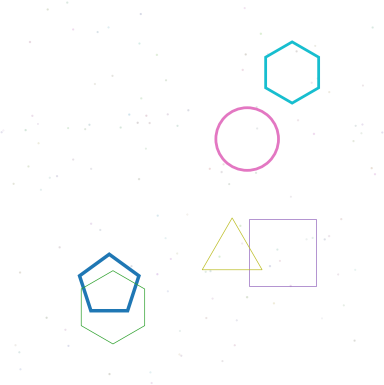[{"shape": "pentagon", "thickness": 2.5, "radius": 0.41, "center": [0.284, 0.258]}, {"shape": "hexagon", "thickness": 0.5, "radius": 0.48, "center": [0.293, 0.202]}, {"shape": "square", "thickness": 0.5, "radius": 0.43, "center": [0.734, 0.345]}, {"shape": "circle", "thickness": 2, "radius": 0.41, "center": [0.642, 0.639]}, {"shape": "triangle", "thickness": 0.5, "radius": 0.45, "center": [0.603, 0.344]}, {"shape": "hexagon", "thickness": 2, "radius": 0.4, "center": [0.759, 0.812]}]